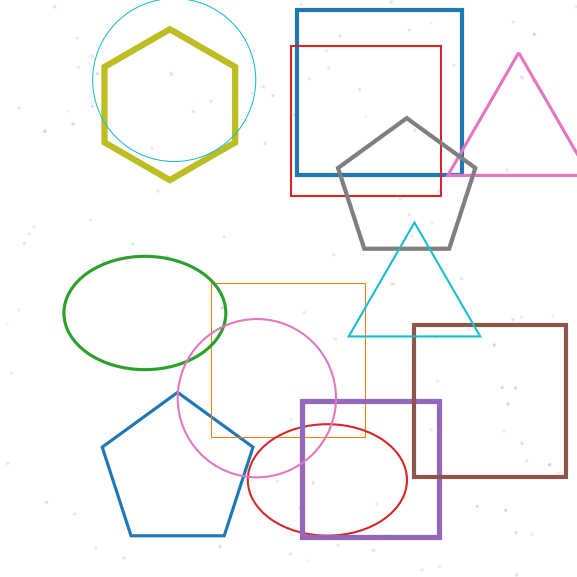[{"shape": "square", "thickness": 2, "radius": 0.72, "center": [0.657, 0.839]}, {"shape": "pentagon", "thickness": 1.5, "radius": 0.69, "center": [0.308, 0.182]}, {"shape": "square", "thickness": 0.5, "radius": 0.66, "center": [0.498, 0.375]}, {"shape": "oval", "thickness": 1.5, "radius": 0.7, "center": [0.251, 0.457]}, {"shape": "oval", "thickness": 1, "radius": 0.69, "center": [0.567, 0.168]}, {"shape": "square", "thickness": 1, "radius": 0.65, "center": [0.633, 0.79]}, {"shape": "square", "thickness": 2.5, "radius": 0.59, "center": [0.641, 0.187]}, {"shape": "square", "thickness": 2, "radius": 0.66, "center": [0.848, 0.304]}, {"shape": "circle", "thickness": 1, "radius": 0.69, "center": [0.445, 0.31]}, {"shape": "triangle", "thickness": 1.5, "radius": 0.71, "center": [0.898, 0.766]}, {"shape": "pentagon", "thickness": 2, "radius": 0.63, "center": [0.704, 0.67]}, {"shape": "hexagon", "thickness": 3, "radius": 0.65, "center": [0.294, 0.818]}, {"shape": "triangle", "thickness": 1, "radius": 0.66, "center": [0.718, 0.482]}, {"shape": "circle", "thickness": 0.5, "radius": 0.71, "center": [0.302, 0.861]}]